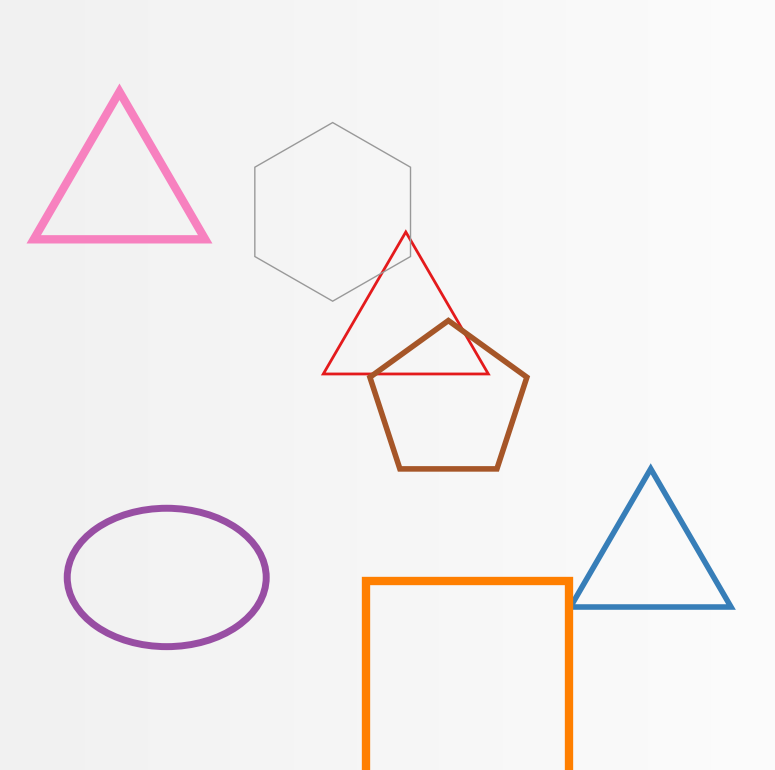[{"shape": "triangle", "thickness": 1, "radius": 0.61, "center": [0.524, 0.576]}, {"shape": "triangle", "thickness": 2, "radius": 0.6, "center": [0.84, 0.272]}, {"shape": "oval", "thickness": 2.5, "radius": 0.64, "center": [0.215, 0.25]}, {"shape": "square", "thickness": 3, "radius": 0.66, "center": [0.603, 0.114]}, {"shape": "pentagon", "thickness": 2, "radius": 0.53, "center": [0.579, 0.477]}, {"shape": "triangle", "thickness": 3, "radius": 0.64, "center": [0.154, 0.753]}, {"shape": "hexagon", "thickness": 0.5, "radius": 0.58, "center": [0.429, 0.725]}]